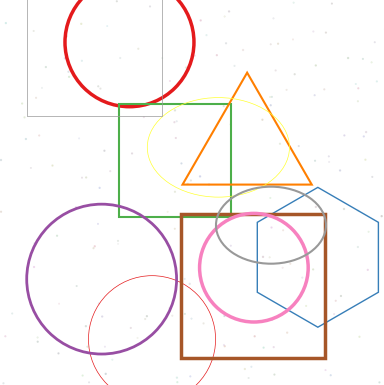[{"shape": "circle", "thickness": 2.5, "radius": 0.84, "center": [0.336, 0.89]}, {"shape": "circle", "thickness": 0.5, "radius": 0.83, "center": [0.395, 0.119]}, {"shape": "hexagon", "thickness": 1, "radius": 0.91, "center": [0.826, 0.332]}, {"shape": "square", "thickness": 1.5, "radius": 0.73, "center": [0.454, 0.583]}, {"shape": "circle", "thickness": 2, "radius": 0.97, "center": [0.264, 0.275]}, {"shape": "triangle", "thickness": 1.5, "radius": 0.97, "center": [0.642, 0.617]}, {"shape": "oval", "thickness": 0.5, "radius": 0.92, "center": [0.567, 0.617]}, {"shape": "square", "thickness": 2.5, "radius": 0.94, "center": [0.657, 0.257]}, {"shape": "circle", "thickness": 2.5, "radius": 0.71, "center": [0.659, 0.305]}, {"shape": "square", "thickness": 0.5, "radius": 0.88, "center": [0.246, 0.874]}, {"shape": "oval", "thickness": 1.5, "radius": 0.71, "center": [0.704, 0.415]}]